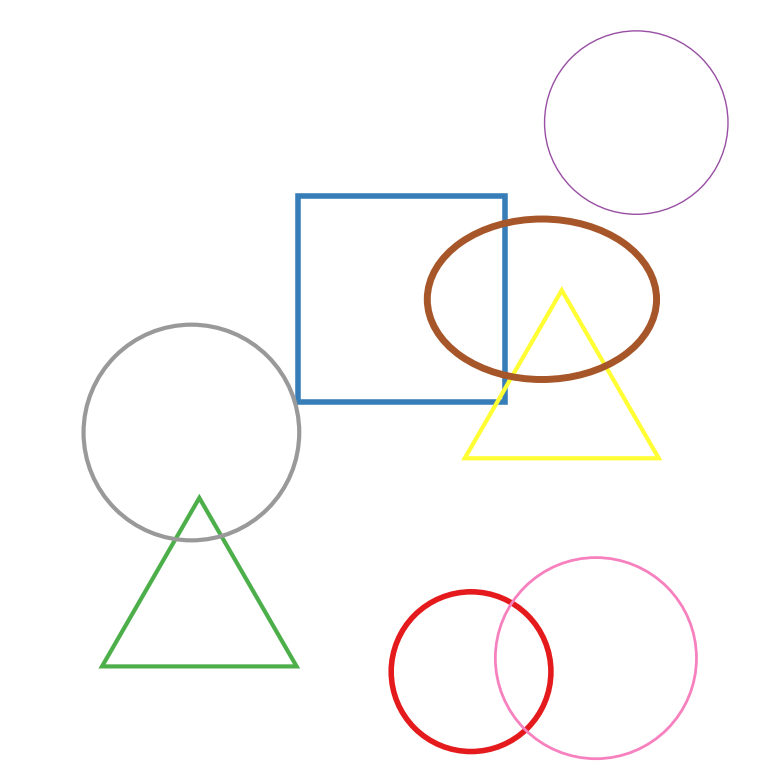[{"shape": "circle", "thickness": 2, "radius": 0.52, "center": [0.612, 0.128]}, {"shape": "square", "thickness": 2, "radius": 0.67, "center": [0.521, 0.612]}, {"shape": "triangle", "thickness": 1.5, "radius": 0.73, "center": [0.259, 0.207]}, {"shape": "circle", "thickness": 0.5, "radius": 0.6, "center": [0.826, 0.841]}, {"shape": "triangle", "thickness": 1.5, "radius": 0.73, "center": [0.73, 0.478]}, {"shape": "oval", "thickness": 2.5, "radius": 0.74, "center": [0.704, 0.611]}, {"shape": "circle", "thickness": 1, "radius": 0.65, "center": [0.774, 0.145]}, {"shape": "circle", "thickness": 1.5, "radius": 0.7, "center": [0.249, 0.438]}]